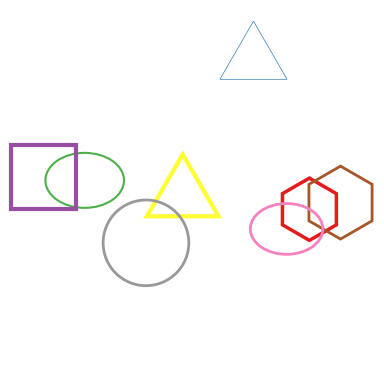[{"shape": "hexagon", "thickness": 2.5, "radius": 0.4, "center": [0.804, 0.457]}, {"shape": "triangle", "thickness": 0.5, "radius": 0.5, "center": [0.658, 0.844]}, {"shape": "oval", "thickness": 1.5, "radius": 0.51, "center": [0.22, 0.532]}, {"shape": "square", "thickness": 3, "radius": 0.42, "center": [0.113, 0.54]}, {"shape": "triangle", "thickness": 3, "radius": 0.54, "center": [0.474, 0.492]}, {"shape": "hexagon", "thickness": 2, "radius": 0.47, "center": [0.884, 0.474]}, {"shape": "oval", "thickness": 2, "radius": 0.47, "center": [0.744, 0.405]}, {"shape": "circle", "thickness": 2, "radius": 0.56, "center": [0.379, 0.369]}]